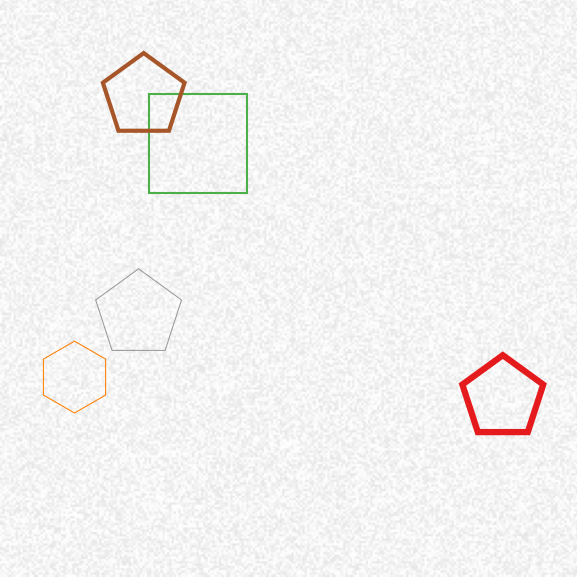[{"shape": "pentagon", "thickness": 3, "radius": 0.37, "center": [0.871, 0.31]}, {"shape": "square", "thickness": 1, "radius": 0.43, "center": [0.343, 0.751]}, {"shape": "hexagon", "thickness": 0.5, "radius": 0.31, "center": [0.129, 0.346]}, {"shape": "pentagon", "thickness": 2, "radius": 0.37, "center": [0.249, 0.833]}, {"shape": "pentagon", "thickness": 0.5, "radius": 0.39, "center": [0.24, 0.456]}]